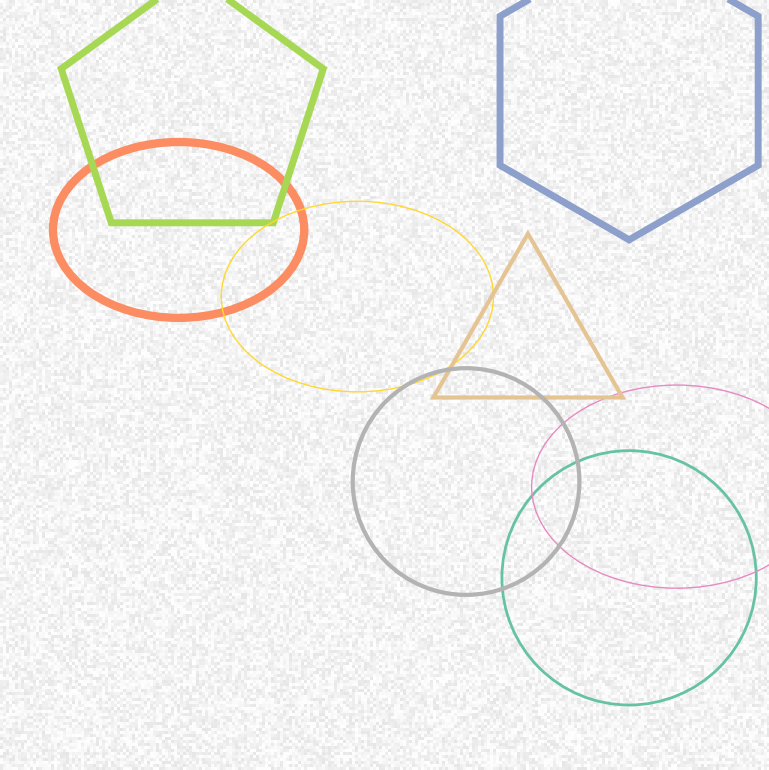[{"shape": "circle", "thickness": 1, "radius": 0.83, "center": [0.817, 0.25]}, {"shape": "oval", "thickness": 3, "radius": 0.82, "center": [0.232, 0.701]}, {"shape": "hexagon", "thickness": 2.5, "radius": 0.97, "center": [0.817, 0.882]}, {"shape": "oval", "thickness": 0.5, "radius": 0.94, "center": [0.879, 0.368]}, {"shape": "pentagon", "thickness": 2.5, "radius": 0.89, "center": [0.25, 0.855]}, {"shape": "oval", "thickness": 0.5, "radius": 0.88, "center": [0.464, 0.615]}, {"shape": "triangle", "thickness": 1.5, "radius": 0.71, "center": [0.686, 0.555]}, {"shape": "circle", "thickness": 1.5, "radius": 0.74, "center": [0.605, 0.375]}]